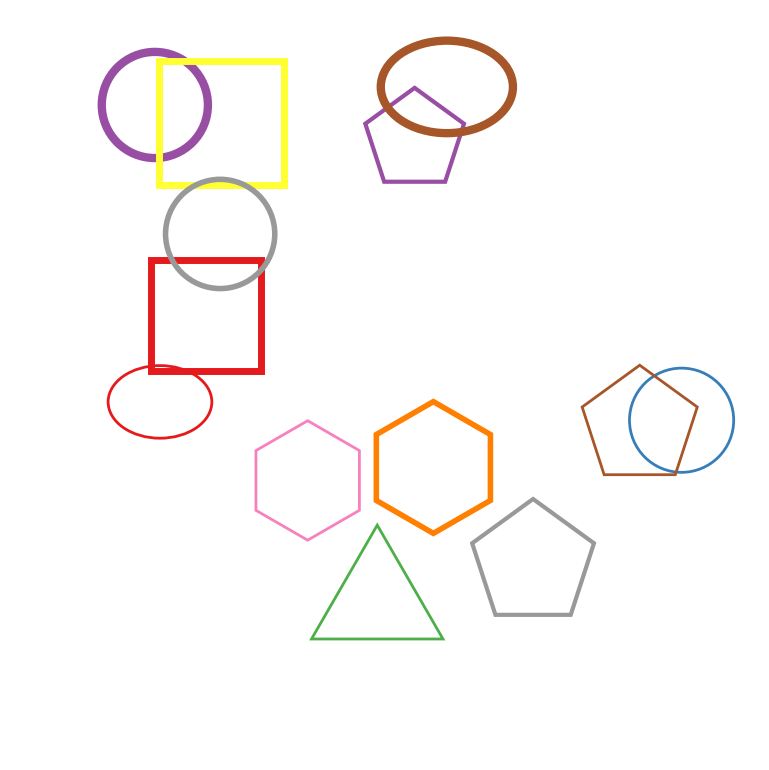[{"shape": "oval", "thickness": 1, "radius": 0.34, "center": [0.208, 0.478]}, {"shape": "square", "thickness": 2.5, "radius": 0.36, "center": [0.267, 0.59]}, {"shape": "circle", "thickness": 1, "radius": 0.34, "center": [0.885, 0.454]}, {"shape": "triangle", "thickness": 1, "radius": 0.49, "center": [0.49, 0.219]}, {"shape": "circle", "thickness": 3, "radius": 0.34, "center": [0.201, 0.864]}, {"shape": "pentagon", "thickness": 1.5, "radius": 0.34, "center": [0.539, 0.818]}, {"shape": "hexagon", "thickness": 2, "radius": 0.43, "center": [0.563, 0.393]}, {"shape": "square", "thickness": 2.5, "radius": 0.4, "center": [0.288, 0.84]}, {"shape": "pentagon", "thickness": 1, "radius": 0.39, "center": [0.831, 0.447]}, {"shape": "oval", "thickness": 3, "radius": 0.43, "center": [0.58, 0.887]}, {"shape": "hexagon", "thickness": 1, "radius": 0.39, "center": [0.4, 0.376]}, {"shape": "pentagon", "thickness": 1.5, "radius": 0.42, "center": [0.692, 0.269]}, {"shape": "circle", "thickness": 2, "radius": 0.35, "center": [0.286, 0.696]}]